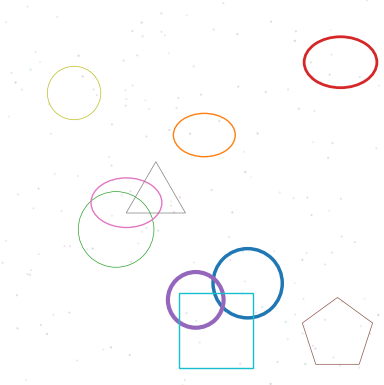[{"shape": "circle", "thickness": 2.5, "radius": 0.45, "center": [0.643, 0.264]}, {"shape": "oval", "thickness": 1, "radius": 0.4, "center": [0.531, 0.649]}, {"shape": "circle", "thickness": 0.5, "radius": 0.49, "center": [0.302, 0.404]}, {"shape": "oval", "thickness": 2, "radius": 0.47, "center": [0.884, 0.838]}, {"shape": "circle", "thickness": 3, "radius": 0.36, "center": [0.508, 0.221]}, {"shape": "pentagon", "thickness": 0.5, "radius": 0.48, "center": [0.877, 0.131]}, {"shape": "oval", "thickness": 1, "radius": 0.46, "center": [0.328, 0.474]}, {"shape": "triangle", "thickness": 0.5, "radius": 0.44, "center": [0.405, 0.491]}, {"shape": "circle", "thickness": 0.5, "radius": 0.35, "center": [0.192, 0.758]}, {"shape": "square", "thickness": 1, "radius": 0.48, "center": [0.561, 0.142]}]